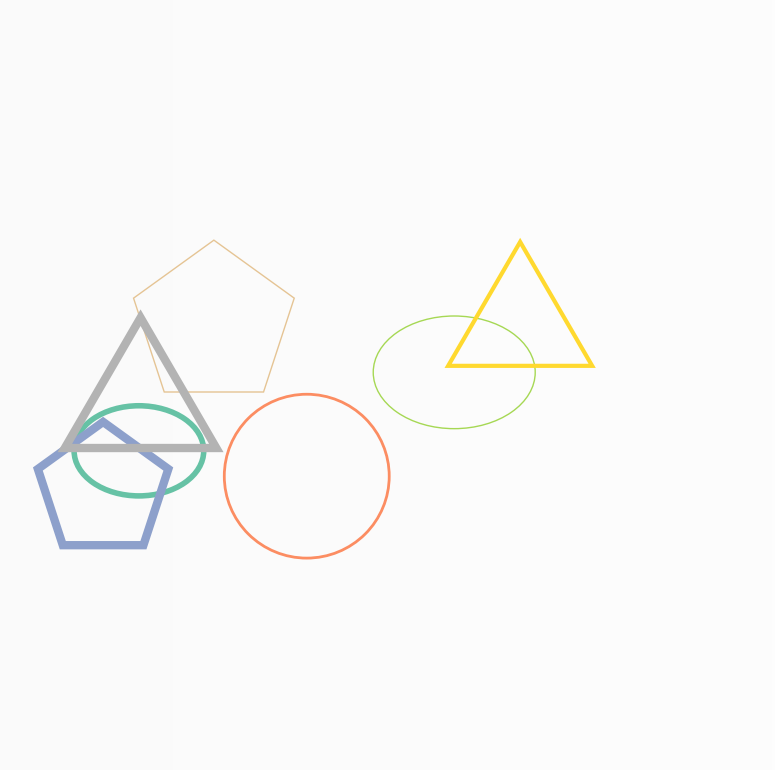[{"shape": "oval", "thickness": 2, "radius": 0.42, "center": [0.179, 0.415]}, {"shape": "circle", "thickness": 1, "radius": 0.53, "center": [0.396, 0.382]}, {"shape": "pentagon", "thickness": 3, "radius": 0.44, "center": [0.133, 0.364]}, {"shape": "oval", "thickness": 0.5, "radius": 0.52, "center": [0.586, 0.516]}, {"shape": "triangle", "thickness": 1.5, "radius": 0.54, "center": [0.671, 0.579]}, {"shape": "pentagon", "thickness": 0.5, "radius": 0.55, "center": [0.276, 0.579]}, {"shape": "triangle", "thickness": 3, "radius": 0.56, "center": [0.181, 0.475]}]